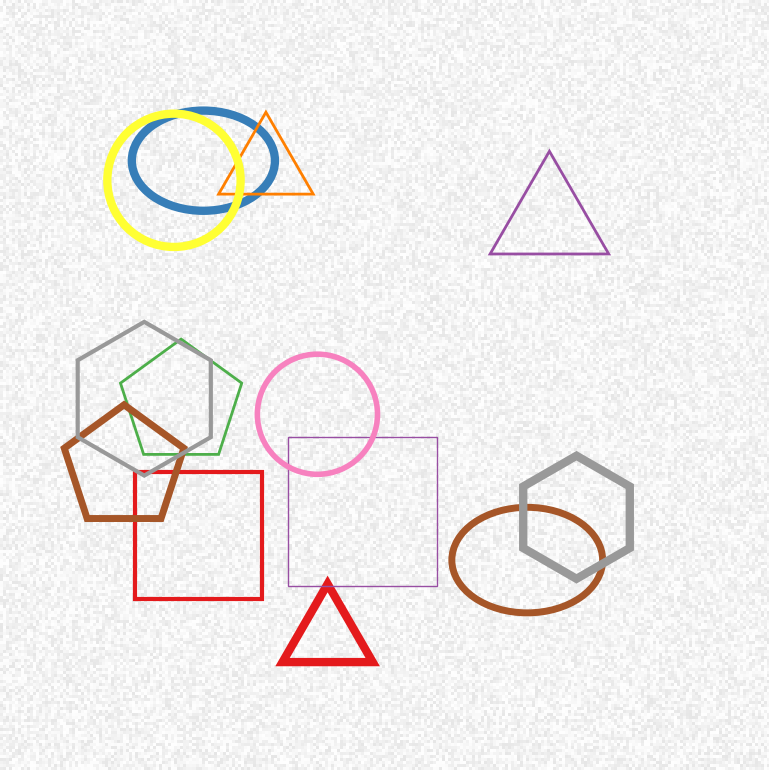[{"shape": "square", "thickness": 1.5, "radius": 0.41, "center": [0.258, 0.304]}, {"shape": "triangle", "thickness": 3, "radius": 0.34, "center": [0.425, 0.174]}, {"shape": "oval", "thickness": 3, "radius": 0.46, "center": [0.264, 0.791]}, {"shape": "pentagon", "thickness": 1, "radius": 0.41, "center": [0.235, 0.477]}, {"shape": "square", "thickness": 0.5, "radius": 0.48, "center": [0.471, 0.336]}, {"shape": "triangle", "thickness": 1, "radius": 0.44, "center": [0.714, 0.715]}, {"shape": "triangle", "thickness": 1, "radius": 0.35, "center": [0.345, 0.783]}, {"shape": "circle", "thickness": 3, "radius": 0.43, "center": [0.226, 0.766]}, {"shape": "pentagon", "thickness": 2.5, "radius": 0.41, "center": [0.161, 0.393]}, {"shape": "oval", "thickness": 2.5, "radius": 0.49, "center": [0.685, 0.273]}, {"shape": "circle", "thickness": 2, "radius": 0.39, "center": [0.412, 0.462]}, {"shape": "hexagon", "thickness": 1.5, "radius": 0.5, "center": [0.187, 0.482]}, {"shape": "hexagon", "thickness": 3, "radius": 0.4, "center": [0.749, 0.328]}]